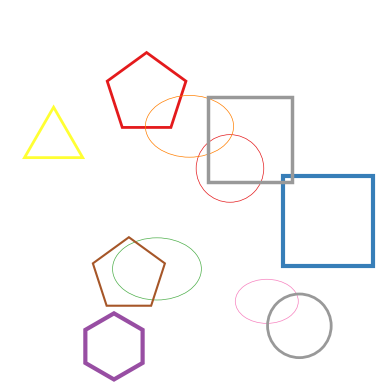[{"shape": "circle", "thickness": 0.5, "radius": 0.44, "center": [0.597, 0.562]}, {"shape": "pentagon", "thickness": 2, "radius": 0.54, "center": [0.381, 0.756]}, {"shape": "square", "thickness": 3, "radius": 0.58, "center": [0.851, 0.425]}, {"shape": "oval", "thickness": 0.5, "radius": 0.58, "center": [0.408, 0.302]}, {"shape": "hexagon", "thickness": 3, "radius": 0.43, "center": [0.296, 0.1]}, {"shape": "oval", "thickness": 0.5, "radius": 0.57, "center": [0.492, 0.672]}, {"shape": "triangle", "thickness": 2, "radius": 0.44, "center": [0.139, 0.634]}, {"shape": "pentagon", "thickness": 1.5, "radius": 0.49, "center": [0.335, 0.285]}, {"shape": "oval", "thickness": 0.5, "radius": 0.41, "center": [0.693, 0.217]}, {"shape": "circle", "thickness": 2, "radius": 0.41, "center": [0.778, 0.154]}, {"shape": "square", "thickness": 2.5, "radius": 0.55, "center": [0.65, 0.637]}]